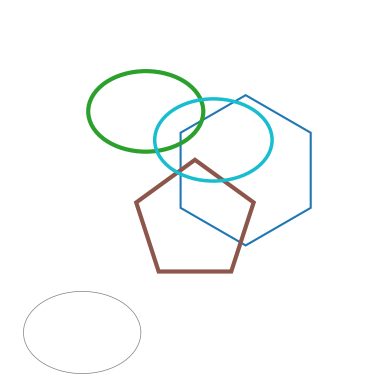[{"shape": "hexagon", "thickness": 1.5, "radius": 0.98, "center": [0.638, 0.558]}, {"shape": "oval", "thickness": 3, "radius": 0.75, "center": [0.379, 0.711]}, {"shape": "pentagon", "thickness": 3, "radius": 0.8, "center": [0.506, 0.425]}, {"shape": "oval", "thickness": 0.5, "radius": 0.76, "center": [0.213, 0.136]}, {"shape": "oval", "thickness": 2.5, "radius": 0.76, "center": [0.554, 0.636]}]